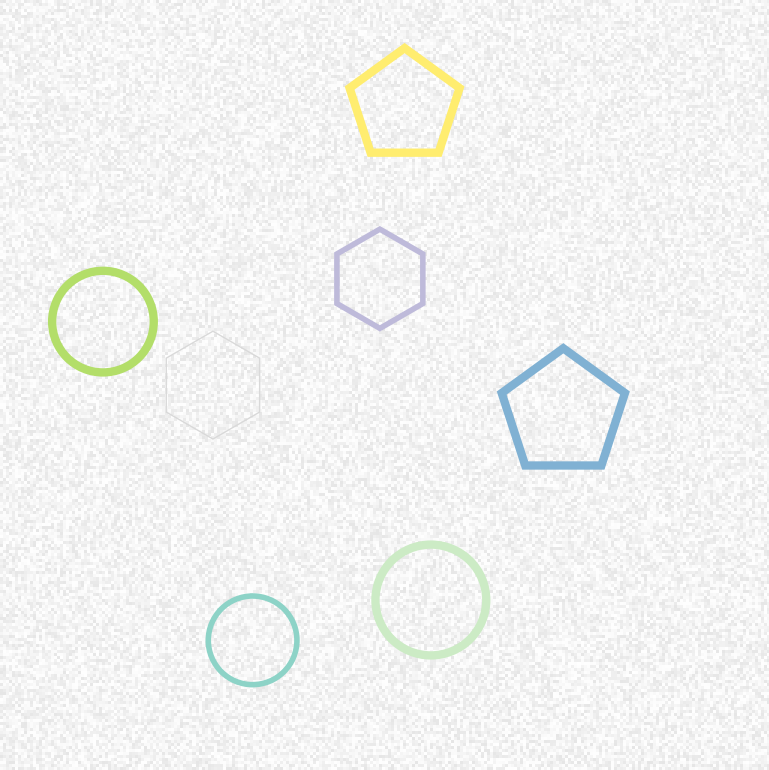[{"shape": "circle", "thickness": 2, "radius": 0.29, "center": [0.328, 0.168]}, {"shape": "hexagon", "thickness": 2, "radius": 0.32, "center": [0.493, 0.638]}, {"shape": "pentagon", "thickness": 3, "radius": 0.42, "center": [0.732, 0.464]}, {"shape": "circle", "thickness": 3, "radius": 0.33, "center": [0.134, 0.582]}, {"shape": "hexagon", "thickness": 0.5, "radius": 0.35, "center": [0.277, 0.5]}, {"shape": "circle", "thickness": 3, "radius": 0.36, "center": [0.56, 0.221]}, {"shape": "pentagon", "thickness": 3, "radius": 0.38, "center": [0.525, 0.862]}]